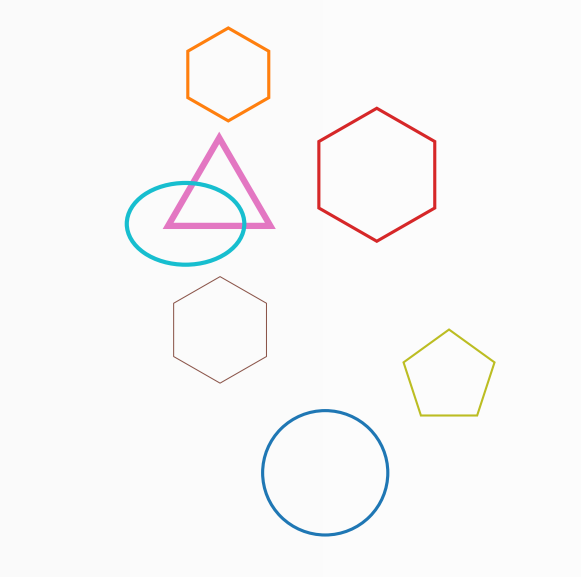[{"shape": "circle", "thickness": 1.5, "radius": 0.54, "center": [0.56, 0.18]}, {"shape": "hexagon", "thickness": 1.5, "radius": 0.4, "center": [0.393, 0.87]}, {"shape": "hexagon", "thickness": 1.5, "radius": 0.58, "center": [0.648, 0.697]}, {"shape": "hexagon", "thickness": 0.5, "radius": 0.46, "center": [0.379, 0.428]}, {"shape": "triangle", "thickness": 3, "radius": 0.51, "center": [0.377, 0.659]}, {"shape": "pentagon", "thickness": 1, "radius": 0.41, "center": [0.773, 0.346]}, {"shape": "oval", "thickness": 2, "radius": 0.51, "center": [0.319, 0.612]}]